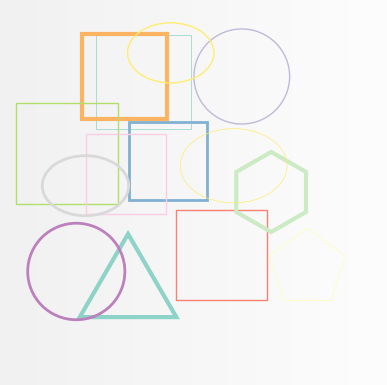[{"shape": "square", "thickness": 0.5, "radius": 0.61, "center": [0.37, 0.787]}, {"shape": "triangle", "thickness": 3, "radius": 0.72, "center": [0.33, 0.248]}, {"shape": "pentagon", "thickness": 0.5, "radius": 0.52, "center": [0.793, 0.303]}, {"shape": "circle", "thickness": 1, "radius": 0.62, "center": [0.624, 0.801]}, {"shape": "square", "thickness": 1, "radius": 0.59, "center": [0.572, 0.338]}, {"shape": "square", "thickness": 2, "radius": 0.5, "center": [0.433, 0.582]}, {"shape": "square", "thickness": 3, "radius": 0.55, "center": [0.321, 0.801]}, {"shape": "square", "thickness": 1, "radius": 0.66, "center": [0.173, 0.601]}, {"shape": "square", "thickness": 1, "radius": 0.51, "center": [0.325, 0.548]}, {"shape": "oval", "thickness": 2, "radius": 0.56, "center": [0.221, 0.518]}, {"shape": "circle", "thickness": 2, "radius": 0.63, "center": [0.197, 0.295]}, {"shape": "hexagon", "thickness": 3, "radius": 0.52, "center": [0.7, 0.501]}, {"shape": "oval", "thickness": 0.5, "radius": 0.69, "center": [0.603, 0.569]}, {"shape": "oval", "thickness": 1, "radius": 0.56, "center": [0.441, 0.863]}]